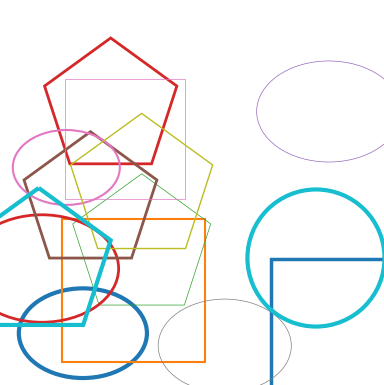[{"shape": "square", "thickness": 2.5, "radius": 0.89, "center": [0.881, 0.15]}, {"shape": "oval", "thickness": 3, "radius": 0.83, "center": [0.215, 0.135]}, {"shape": "square", "thickness": 1.5, "radius": 0.93, "center": [0.346, 0.245]}, {"shape": "pentagon", "thickness": 0.5, "radius": 0.94, "center": [0.368, 0.36]}, {"shape": "oval", "thickness": 2, "radius": 1.0, "center": [0.109, 0.303]}, {"shape": "pentagon", "thickness": 2, "radius": 0.9, "center": [0.288, 0.721]}, {"shape": "oval", "thickness": 0.5, "radius": 0.94, "center": [0.854, 0.71]}, {"shape": "pentagon", "thickness": 2, "radius": 0.91, "center": [0.235, 0.476]}, {"shape": "oval", "thickness": 1.5, "radius": 0.7, "center": [0.172, 0.565]}, {"shape": "square", "thickness": 0.5, "radius": 0.78, "center": [0.324, 0.638]}, {"shape": "oval", "thickness": 0.5, "radius": 0.86, "center": [0.584, 0.102]}, {"shape": "pentagon", "thickness": 1, "radius": 0.97, "center": [0.368, 0.511]}, {"shape": "circle", "thickness": 3, "radius": 0.89, "center": [0.821, 0.33]}, {"shape": "pentagon", "thickness": 3, "radius": 0.98, "center": [0.1, 0.315]}]